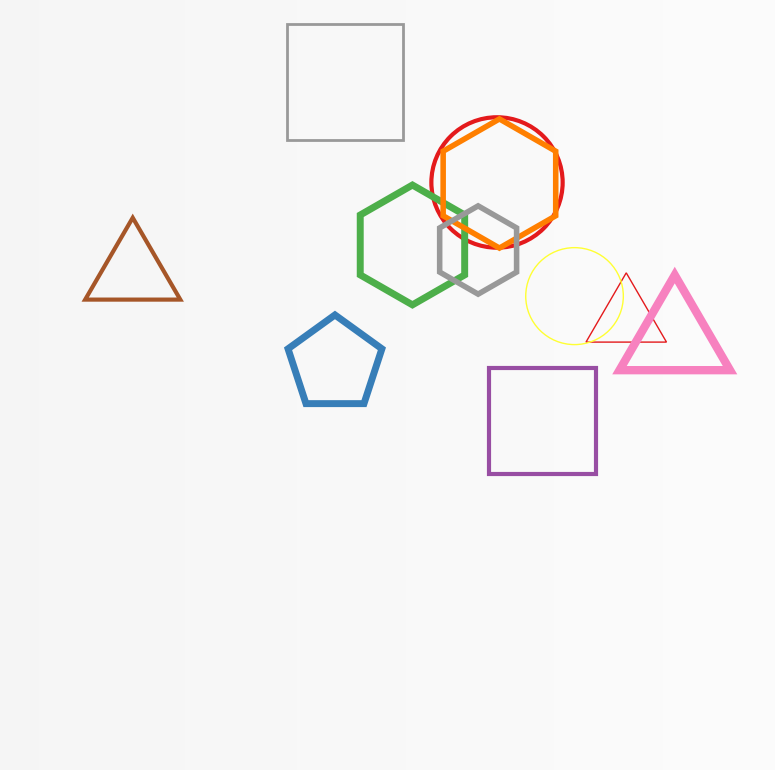[{"shape": "triangle", "thickness": 0.5, "radius": 0.3, "center": [0.808, 0.586]}, {"shape": "circle", "thickness": 1.5, "radius": 0.42, "center": [0.641, 0.763]}, {"shape": "pentagon", "thickness": 2.5, "radius": 0.32, "center": [0.432, 0.527]}, {"shape": "hexagon", "thickness": 2.5, "radius": 0.39, "center": [0.532, 0.682]}, {"shape": "square", "thickness": 1.5, "radius": 0.35, "center": [0.7, 0.453]}, {"shape": "hexagon", "thickness": 2, "radius": 0.42, "center": [0.644, 0.762]}, {"shape": "circle", "thickness": 0.5, "radius": 0.31, "center": [0.741, 0.615]}, {"shape": "triangle", "thickness": 1.5, "radius": 0.35, "center": [0.171, 0.646]}, {"shape": "triangle", "thickness": 3, "radius": 0.41, "center": [0.871, 0.56]}, {"shape": "square", "thickness": 1, "radius": 0.38, "center": [0.445, 0.893]}, {"shape": "hexagon", "thickness": 2, "radius": 0.29, "center": [0.617, 0.675]}]